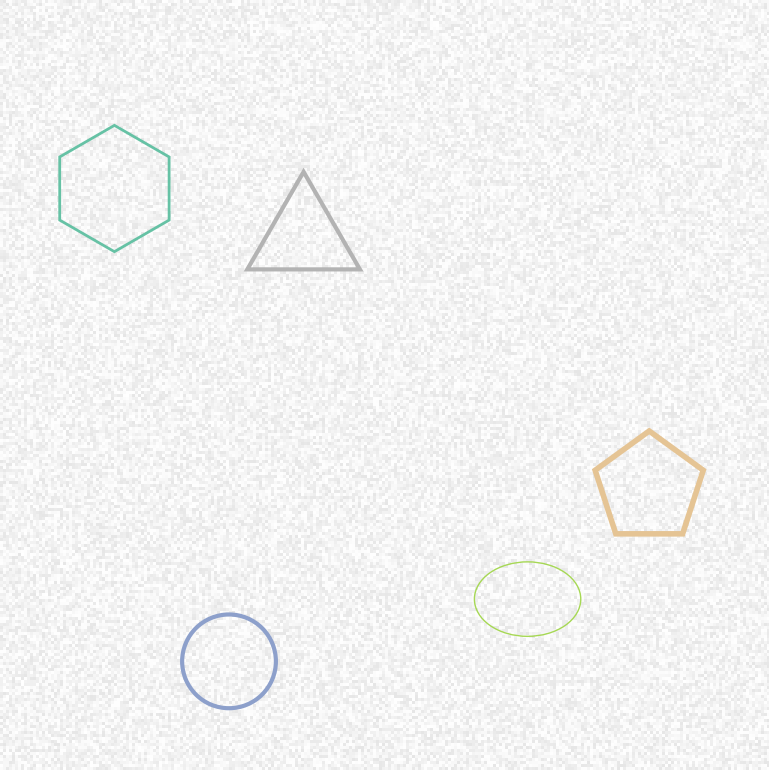[{"shape": "hexagon", "thickness": 1, "radius": 0.41, "center": [0.149, 0.755]}, {"shape": "circle", "thickness": 1.5, "radius": 0.3, "center": [0.297, 0.141]}, {"shape": "oval", "thickness": 0.5, "radius": 0.35, "center": [0.685, 0.222]}, {"shape": "pentagon", "thickness": 2, "radius": 0.37, "center": [0.843, 0.366]}, {"shape": "triangle", "thickness": 1.5, "radius": 0.42, "center": [0.394, 0.692]}]